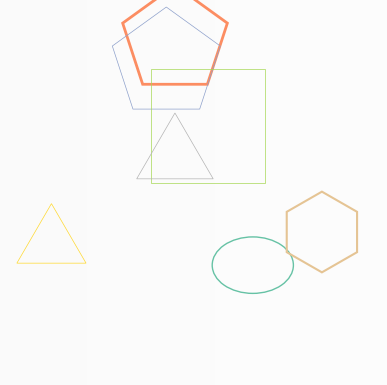[{"shape": "oval", "thickness": 1, "radius": 0.52, "center": [0.652, 0.311]}, {"shape": "pentagon", "thickness": 2, "radius": 0.71, "center": [0.452, 0.896]}, {"shape": "pentagon", "thickness": 0.5, "radius": 0.73, "center": [0.429, 0.835]}, {"shape": "square", "thickness": 0.5, "radius": 0.74, "center": [0.537, 0.672]}, {"shape": "triangle", "thickness": 0.5, "radius": 0.52, "center": [0.133, 0.368]}, {"shape": "hexagon", "thickness": 1.5, "radius": 0.52, "center": [0.831, 0.397]}, {"shape": "triangle", "thickness": 0.5, "radius": 0.57, "center": [0.451, 0.592]}]